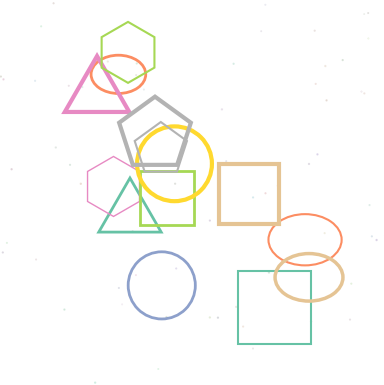[{"shape": "square", "thickness": 1.5, "radius": 0.48, "center": [0.714, 0.201]}, {"shape": "triangle", "thickness": 2, "radius": 0.47, "center": [0.338, 0.444]}, {"shape": "oval", "thickness": 2, "radius": 0.35, "center": [0.308, 0.807]}, {"shape": "oval", "thickness": 1.5, "radius": 0.48, "center": [0.792, 0.377]}, {"shape": "circle", "thickness": 2, "radius": 0.44, "center": [0.42, 0.259]}, {"shape": "hexagon", "thickness": 1, "radius": 0.39, "center": [0.295, 0.516]}, {"shape": "triangle", "thickness": 3, "radius": 0.48, "center": [0.252, 0.758]}, {"shape": "square", "thickness": 2, "radius": 0.35, "center": [0.434, 0.485]}, {"shape": "hexagon", "thickness": 1.5, "radius": 0.4, "center": [0.333, 0.864]}, {"shape": "circle", "thickness": 3, "radius": 0.49, "center": [0.453, 0.575]}, {"shape": "square", "thickness": 3, "radius": 0.39, "center": [0.647, 0.496]}, {"shape": "oval", "thickness": 2.5, "radius": 0.44, "center": [0.803, 0.28]}, {"shape": "pentagon", "thickness": 3, "radius": 0.49, "center": [0.403, 0.651]}, {"shape": "pentagon", "thickness": 1.5, "radius": 0.36, "center": [0.418, 0.612]}]